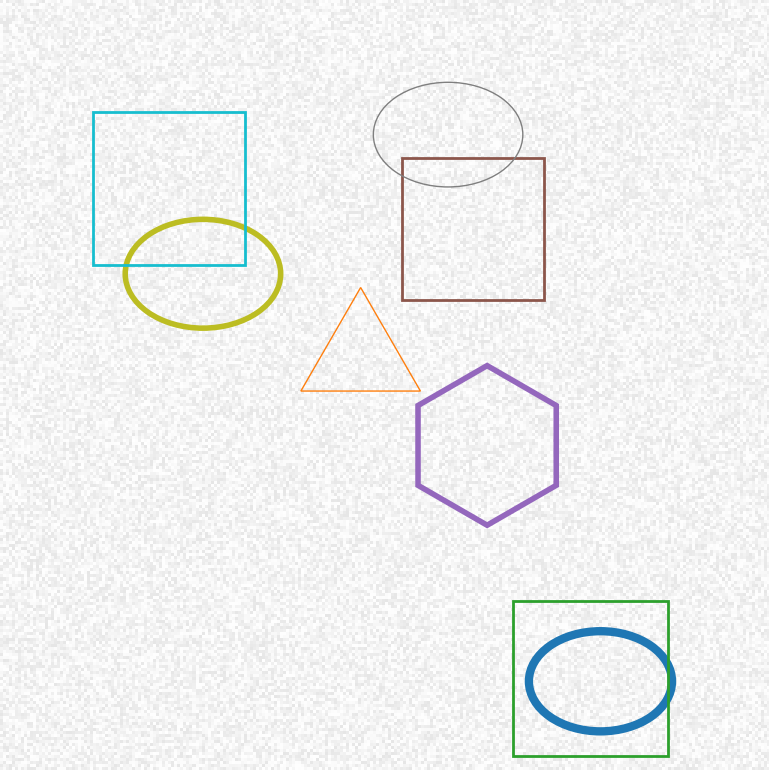[{"shape": "oval", "thickness": 3, "radius": 0.46, "center": [0.78, 0.115]}, {"shape": "triangle", "thickness": 0.5, "radius": 0.45, "center": [0.468, 0.537]}, {"shape": "square", "thickness": 1, "radius": 0.5, "center": [0.767, 0.119]}, {"shape": "hexagon", "thickness": 2, "radius": 0.52, "center": [0.633, 0.422]}, {"shape": "square", "thickness": 1, "radius": 0.46, "center": [0.614, 0.703]}, {"shape": "oval", "thickness": 0.5, "radius": 0.49, "center": [0.582, 0.825]}, {"shape": "oval", "thickness": 2, "radius": 0.5, "center": [0.264, 0.644]}, {"shape": "square", "thickness": 1, "radius": 0.5, "center": [0.219, 0.755]}]